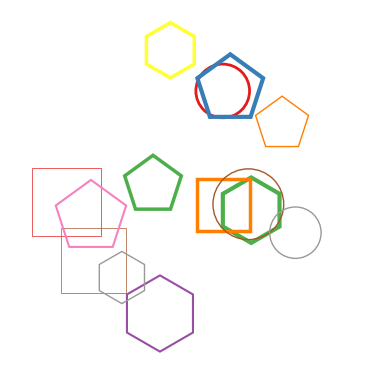[{"shape": "square", "thickness": 0.5, "radius": 0.45, "center": [0.172, 0.475]}, {"shape": "circle", "thickness": 2, "radius": 0.35, "center": [0.578, 0.764]}, {"shape": "pentagon", "thickness": 3, "radius": 0.45, "center": [0.598, 0.769]}, {"shape": "hexagon", "thickness": 3, "radius": 0.43, "center": [0.652, 0.454]}, {"shape": "pentagon", "thickness": 2.5, "radius": 0.39, "center": [0.397, 0.519]}, {"shape": "hexagon", "thickness": 1.5, "radius": 0.49, "center": [0.415, 0.186]}, {"shape": "pentagon", "thickness": 1, "radius": 0.36, "center": [0.733, 0.678]}, {"shape": "square", "thickness": 2.5, "radius": 0.34, "center": [0.58, 0.467]}, {"shape": "hexagon", "thickness": 2.5, "radius": 0.36, "center": [0.442, 0.87]}, {"shape": "square", "thickness": 0.5, "radius": 0.42, "center": [0.243, 0.323]}, {"shape": "circle", "thickness": 1, "radius": 0.46, "center": [0.645, 0.47]}, {"shape": "pentagon", "thickness": 1.5, "radius": 0.48, "center": [0.236, 0.436]}, {"shape": "circle", "thickness": 1, "radius": 0.33, "center": [0.767, 0.396]}, {"shape": "hexagon", "thickness": 1, "radius": 0.34, "center": [0.317, 0.279]}]